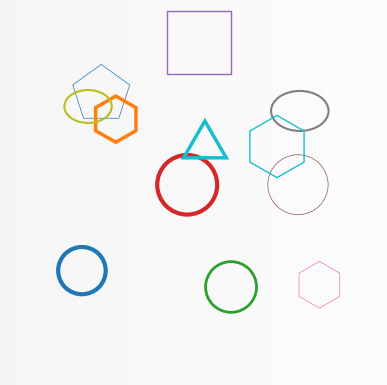[{"shape": "circle", "thickness": 3, "radius": 0.31, "center": [0.211, 0.297]}, {"shape": "pentagon", "thickness": 0.5, "radius": 0.39, "center": [0.261, 0.755]}, {"shape": "hexagon", "thickness": 2.5, "radius": 0.3, "center": [0.299, 0.69]}, {"shape": "circle", "thickness": 2, "radius": 0.33, "center": [0.596, 0.255]}, {"shape": "circle", "thickness": 3, "radius": 0.39, "center": [0.483, 0.52]}, {"shape": "square", "thickness": 1, "radius": 0.41, "center": [0.514, 0.889]}, {"shape": "circle", "thickness": 0.5, "radius": 0.39, "center": [0.769, 0.52]}, {"shape": "hexagon", "thickness": 0.5, "radius": 0.3, "center": [0.824, 0.26]}, {"shape": "oval", "thickness": 1.5, "radius": 0.37, "center": [0.774, 0.712]}, {"shape": "oval", "thickness": 1.5, "radius": 0.31, "center": [0.227, 0.723]}, {"shape": "hexagon", "thickness": 1, "radius": 0.4, "center": [0.715, 0.619]}, {"shape": "triangle", "thickness": 2.5, "radius": 0.32, "center": [0.529, 0.622]}]